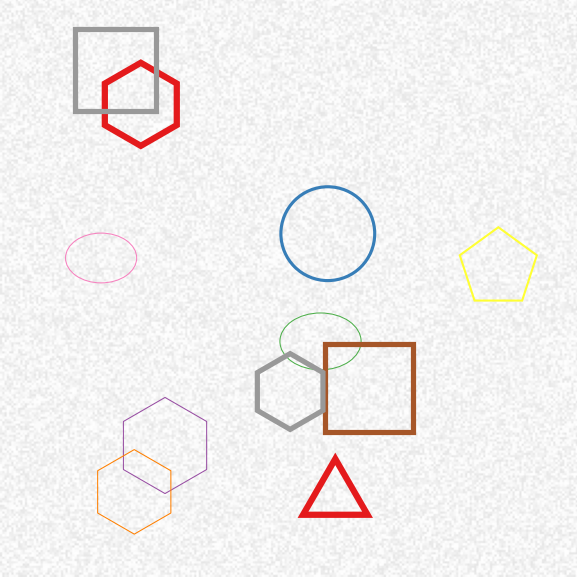[{"shape": "hexagon", "thickness": 3, "radius": 0.36, "center": [0.244, 0.819]}, {"shape": "triangle", "thickness": 3, "radius": 0.32, "center": [0.581, 0.14]}, {"shape": "circle", "thickness": 1.5, "radius": 0.41, "center": [0.568, 0.594]}, {"shape": "oval", "thickness": 0.5, "radius": 0.35, "center": [0.555, 0.408]}, {"shape": "hexagon", "thickness": 0.5, "radius": 0.42, "center": [0.286, 0.228]}, {"shape": "hexagon", "thickness": 0.5, "radius": 0.37, "center": [0.232, 0.147]}, {"shape": "pentagon", "thickness": 1, "radius": 0.35, "center": [0.863, 0.535]}, {"shape": "square", "thickness": 2.5, "radius": 0.38, "center": [0.64, 0.327]}, {"shape": "oval", "thickness": 0.5, "radius": 0.31, "center": [0.175, 0.552]}, {"shape": "hexagon", "thickness": 2.5, "radius": 0.33, "center": [0.502, 0.321]}, {"shape": "square", "thickness": 2.5, "radius": 0.35, "center": [0.2, 0.878]}]